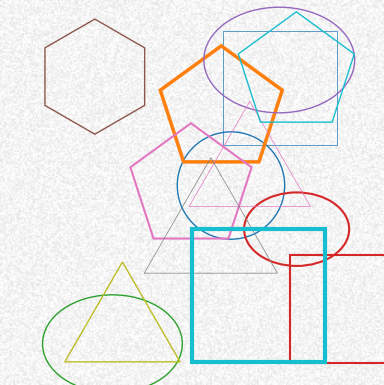[{"shape": "circle", "thickness": 1, "radius": 0.7, "center": [0.6, 0.518]}, {"shape": "square", "thickness": 0.5, "radius": 0.74, "center": [0.726, 0.772]}, {"shape": "pentagon", "thickness": 2.5, "radius": 0.83, "center": [0.575, 0.714]}, {"shape": "oval", "thickness": 1, "radius": 0.91, "center": [0.292, 0.107]}, {"shape": "square", "thickness": 1.5, "radius": 0.7, "center": [0.893, 0.198]}, {"shape": "oval", "thickness": 1.5, "radius": 0.68, "center": [0.77, 0.405]}, {"shape": "oval", "thickness": 1, "radius": 0.98, "center": [0.725, 0.844]}, {"shape": "hexagon", "thickness": 1, "radius": 0.75, "center": [0.246, 0.801]}, {"shape": "triangle", "thickness": 0.5, "radius": 0.91, "center": [0.649, 0.555]}, {"shape": "pentagon", "thickness": 1.5, "radius": 0.83, "center": [0.496, 0.514]}, {"shape": "triangle", "thickness": 0.5, "radius": 1.0, "center": [0.548, 0.39]}, {"shape": "triangle", "thickness": 1, "radius": 0.86, "center": [0.318, 0.147]}, {"shape": "pentagon", "thickness": 1, "radius": 0.79, "center": [0.77, 0.811]}, {"shape": "square", "thickness": 3, "radius": 0.86, "center": [0.671, 0.233]}]